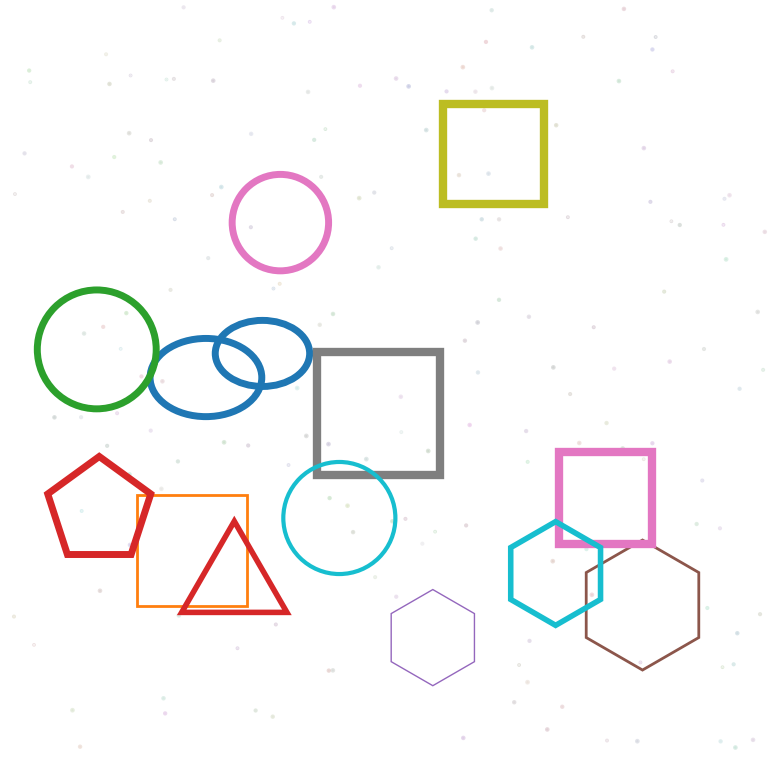[{"shape": "oval", "thickness": 2.5, "radius": 0.31, "center": [0.341, 0.541]}, {"shape": "oval", "thickness": 2.5, "radius": 0.36, "center": [0.267, 0.51]}, {"shape": "square", "thickness": 1, "radius": 0.36, "center": [0.249, 0.285]}, {"shape": "circle", "thickness": 2.5, "radius": 0.39, "center": [0.126, 0.546]}, {"shape": "pentagon", "thickness": 2.5, "radius": 0.35, "center": [0.129, 0.337]}, {"shape": "triangle", "thickness": 2, "radius": 0.39, "center": [0.304, 0.244]}, {"shape": "hexagon", "thickness": 0.5, "radius": 0.31, "center": [0.562, 0.172]}, {"shape": "hexagon", "thickness": 1, "radius": 0.42, "center": [0.834, 0.214]}, {"shape": "circle", "thickness": 2.5, "radius": 0.31, "center": [0.364, 0.711]}, {"shape": "square", "thickness": 3, "radius": 0.3, "center": [0.787, 0.353]}, {"shape": "square", "thickness": 3, "radius": 0.4, "center": [0.492, 0.463]}, {"shape": "square", "thickness": 3, "radius": 0.33, "center": [0.641, 0.8]}, {"shape": "circle", "thickness": 1.5, "radius": 0.36, "center": [0.441, 0.327]}, {"shape": "hexagon", "thickness": 2, "radius": 0.34, "center": [0.722, 0.255]}]